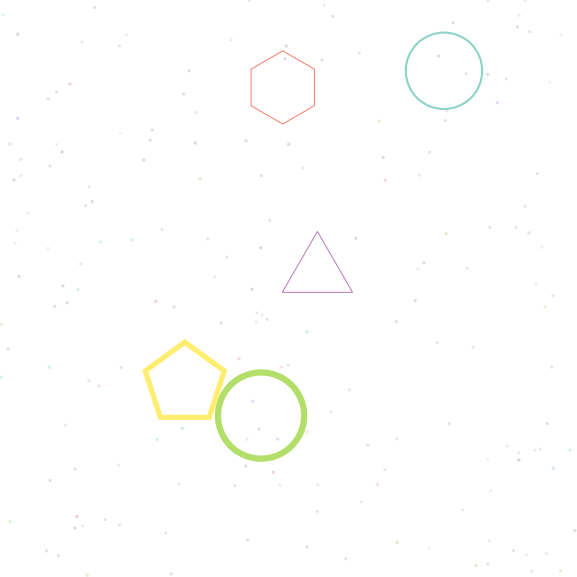[{"shape": "circle", "thickness": 1, "radius": 0.33, "center": [0.769, 0.877]}, {"shape": "hexagon", "thickness": 0.5, "radius": 0.32, "center": [0.49, 0.848]}, {"shape": "circle", "thickness": 3, "radius": 0.37, "center": [0.452, 0.28]}, {"shape": "triangle", "thickness": 0.5, "radius": 0.35, "center": [0.55, 0.528]}, {"shape": "pentagon", "thickness": 2.5, "radius": 0.36, "center": [0.32, 0.335]}]